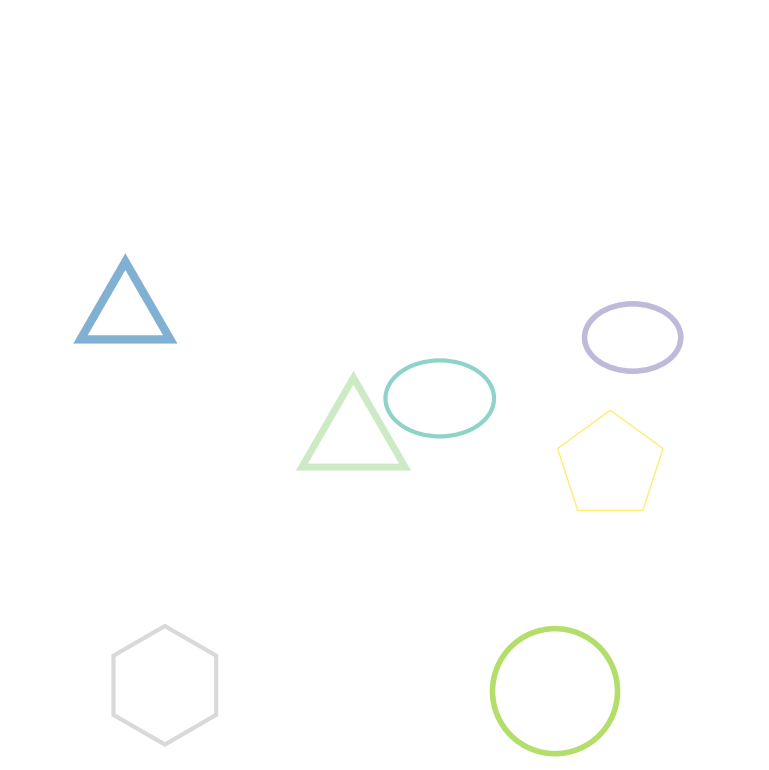[{"shape": "oval", "thickness": 1.5, "radius": 0.35, "center": [0.571, 0.483]}, {"shape": "oval", "thickness": 2, "radius": 0.31, "center": [0.822, 0.562]}, {"shape": "triangle", "thickness": 3, "radius": 0.34, "center": [0.163, 0.593]}, {"shape": "circle", "thickness": 2, "radius": 0.41, "center": [0.721, 0.102]}, {"shape": "hexagon", "thickness": 1.5, "radius": 0.38, "center": [0.214, 0.11]}, {"shape": "triangle", "thickness": 2.5, "radius": 0.39, "center": [0.459, 0.432]}, {"shape": "pentagon", "thickness": 0.5, "radius": 0.36, "center": [0.793, 0.395]}]